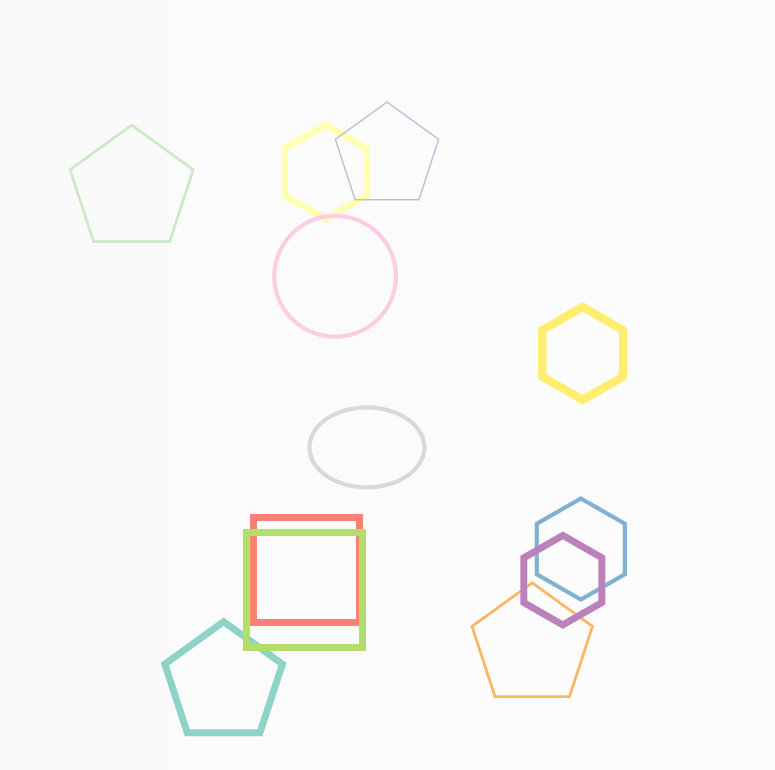[{"shape": "pentagon", "thickness": 2.5, "radius": 0.4, "center": [0.289, 0.113]}, {"shape": "hexagon", "thickness": 2.5, "radius": 0.3, "center": [0.42, 0.777]}, {"shape": "pentagon", "thickness": 0.5, "radius": 0.35, "center": [0.499, 0.797]}, {"shape": "square", "thickness": 2.5, "radius": 0.34, "center": [0.395, 0.261]}, {"shape": "hexagon", "thickness": 1.5, "radius": 0.33, "center": [0.749, 0.287]}, {"shape": "pentagon", "thickness": 1, "radius": 0.41, "center": [0.687, 0.161]}, {"shape": "square", "thickness": 2.5, "radius": 0.37, "center": [0.392, 0.235]}, {"shape": "circle", "thickness": 1.5, "radius": 0.39, "center": [0.432, 0.641]}, {"shape": "oval", "thickness": 1.5, "radius": 0.37, "center": [0.473, 0.419]}, {"shape": "hexagon", "thickness": 2.5, "radius": 0.29, "center": [0.726, 0.247]}, {"shape": "pentagon", "thickness": 1, "radius": 0.42, "center": [0.17, 0.754]}, {"shape": "hexagon", "thickness": 3, "radius": 0.3, "center": [0.752, 0.541]}]